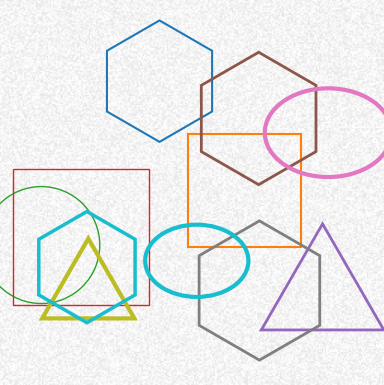[{"shape": "hexagon", "thickness": 1.5, "radius": 0.79, "center": [0.414, 0.789]}, {"shape": "square", "thickness": 1.5, "radius": 0.74, "center": [0.636, 0.506]}, {"shape": "circle", "thickness": 1, "radius": 0.76, "center": [0.107, 0.363]}, {"shape": "square", "thickness": 1, "radius": 0.88, "center": [0.21, 0.384]}, {"shape": "triangle", "thickness": 2, "radius": 0.92, "center": [0.838, 0.235]}, {"shape": "hexagon", "thickness": 2, "radius": 0.86, "center": [0.672, 0.692]}, {"shape": "oval", "thickness": 3, "radius": 0.82, "center": [0.852, 0.655]}, {"shape": "hexagon", "thickness": 2, "radius": 0.9, "center": [0.674, 0.245]}, {"shape": "triangle", "thickness": 3, "radius": 0.69, "center": [0.229, 0.242]}, {"shape": "hexagon", "thickness": 2.5, "radius": 0.72, "center": [0.226, 0.306]}, {"shape": "oval", "thickness": 3, "radius": 0.67, "center": [0.511, 0.323]}]